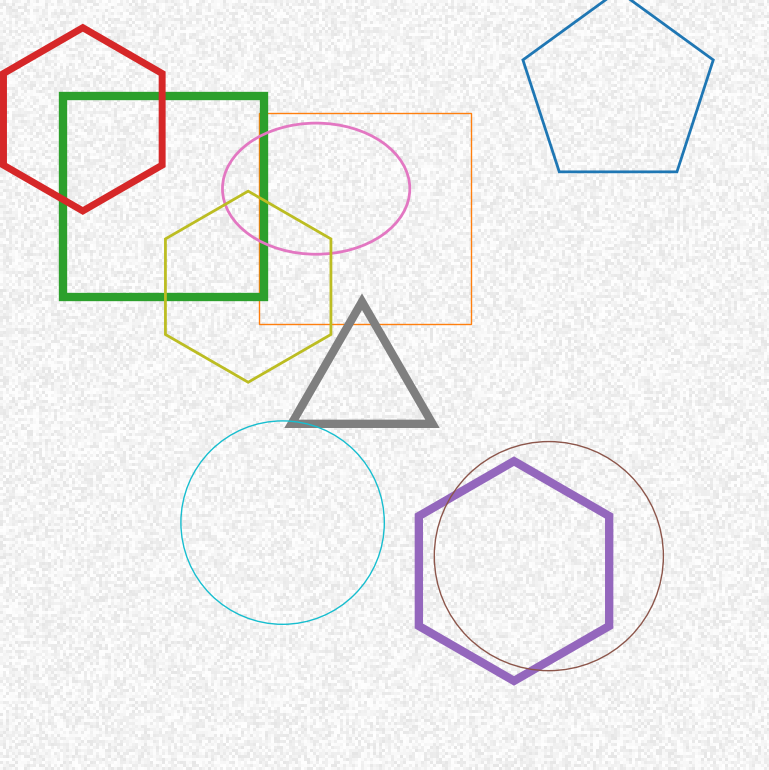[{"shape": "pentagon", "thickness": 1, "radius": 0.65, "center": [0.803, 0.882]}, {"shape": "square", "thickness": 0.5, "radius": 0.69, "center": [0.474, 0.716]}, {"shape": "square", "thickness": 3, "radius": 0.65, "center": [0.213, 0.744]}, {"shape": "hexagon", "thickness": 2.5, "radius": 0.59, "center": [0.108, 0.845]}, {"shape": "hexagon", "thickness": 3, "radius": 0.71, "center": [0.668, 0.258]}, {"shape": "circle", "thickness": 0.5, "radius": 0.74, "center": [0.713, 0.278]}, {"shape": "oval", "thickness": 1, "radius": 0.61, "center": [0.411, 0.755]}, {"shape": "triangle", "thickness": 3, "radius": 0.53, "center": [0.47, 0.502]}, {"shape": "hexagon", "thickness": 1, "radius": 0.62, "center": [0.322, 0.628]}, {"shape": "circle", "thickness": 0.5, "radius": 0.66, "center": [0.367, 0.321]}]